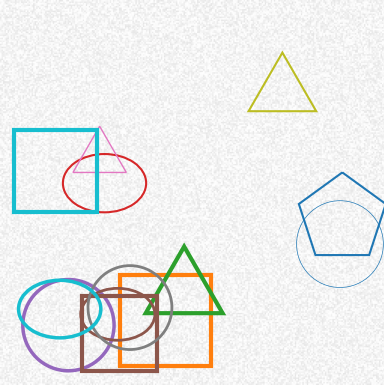[{"shape": "circle", "thickness": 0.5, "radius": 0.56, "center": [0.883, 0.366]}, {"shape": "pentagon", "thickness": 1.5, "radius": 0.59, "center": [0.889, 0.433]}, {"shape": "square", "thickness": 3, "radius": 0.59, "center": [0.43, 0.168]}, {"shape": "triangle", "thickness": 3, "radius": 0.58, "center": [0.478, 0.244]}, {"shape": "oval", "thickness": 1.5, "radius": 0.54, "center": [0.272, 0.524]}, {"shape": "circle", "thickness": 2.5, "radius": 0.59, "center": [0.178, 0.155]}, {"shape": "oval", "thickness": 2, "radius": 0.48, "center": [0.306, 0.184]}, {"shape": "square", "thickness": 3, "radius": 0.49, "center": [0.311, 0.133]}, {"shape": "triangle", "thickness": 1, "radius": 0.4, "center": [0.259, 0.592]}, {"shape": "circle", "thickness": 2, "radius": 0.54, "center": [0.338, 0.201]}, {"shape": "triangle", "thickness": 1.5, "radius": 0.51, "center": [0.734, 0.762]}, {"shape": "oval", "thickness": 2.5, "radius": 0.53, "center": [0.155, 0.197]}, {"shape": "square", "thickness": 3, "radius": 0.53, "center": [0.144, 0.555]}]